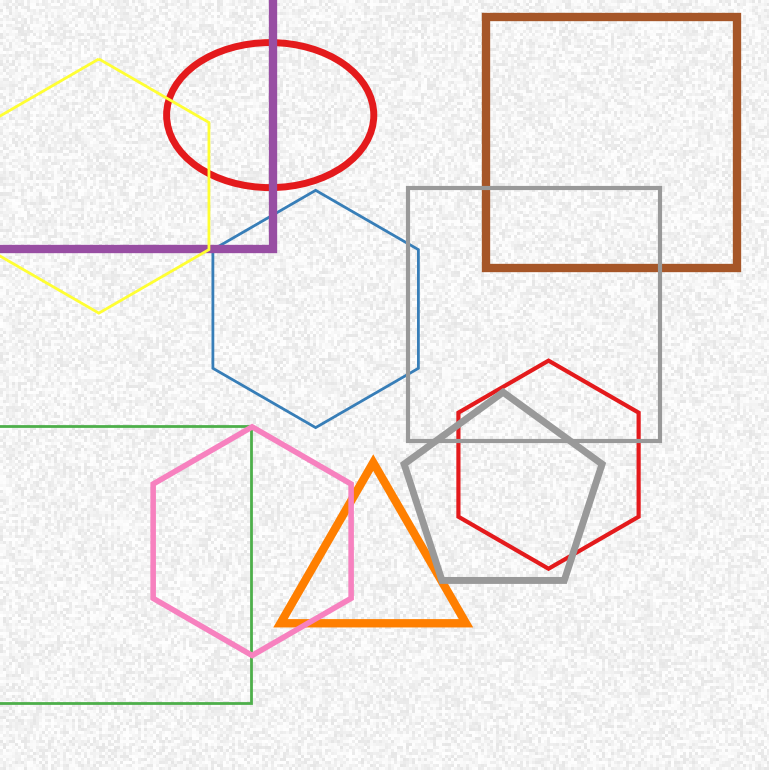[{"shape": "oval", "thickness": 2.5, "radius": 0.67, "center": [0.351, 0.851]}, {"shape": "hexagon", "thickness": 1.5, "radius": 0.68, "center": [0.712, 0.397]}, {"shape": "hexagon", "thickness": 1, "radius": 0.77, "center": [0.41, 0.599]}, {"shape": "square", "thickness": 1, "radius": 0.9, "center": [0.145, 0.267]}, {"shape": "square", "thickness": 3, "radius": 0.95, "center": [0.165, 0.866]}, {"shape": "triangle", "thickness": 3, "radius": 0.7, "center": [0.485, 0.26]}, {"shape": "hexagon", "thickness": 1, "radius": 0.83, "center": [0.128, 0.758]}, {"shape": "square", "thickness": 3, "radius": 0.81, "center": [0.794, 0.815]}, {"shape": "hexagon", "thickness": 2, "radius": 0.74, "center": [0.327, 0.297]}, {"shape": "pentagon", "thickness": 2.5, "radius": 0.68, "center": [0.653, 0.356]}, {"shape": "square", "thickness": 1.5, "radius": 0.82, "center": [0.693, 0.592]}]